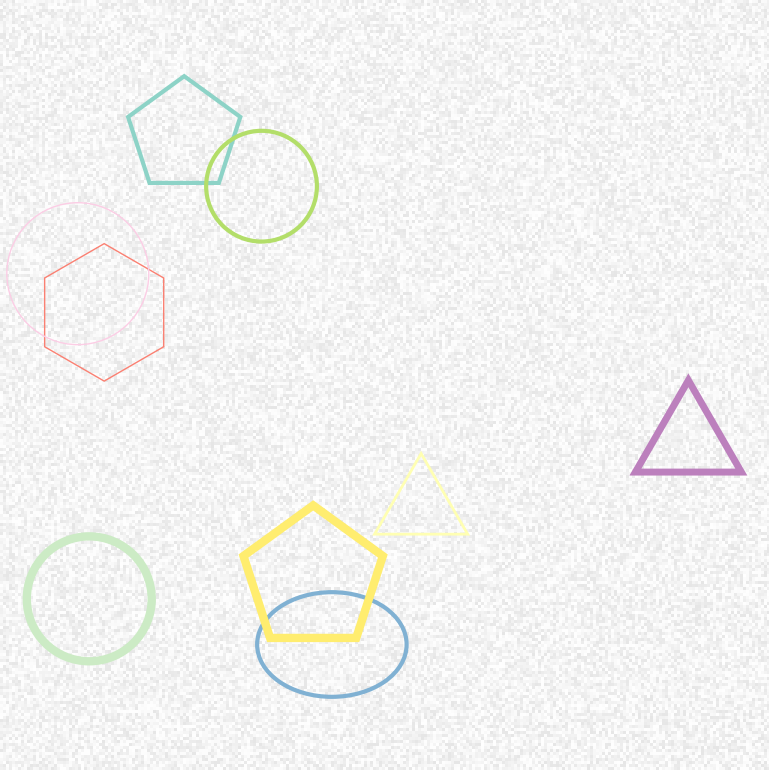[{"shape": "pentagon", "thickness": 1.5, "radius": 0.38, "center": [0.239, 0.824]}, {"shape": "triangle", "thickness": 1, "radius": 0.35, "center": [0.547, 0.341]}, {"shape": "hexagon", "thickness": 0.5, "radius": 0.45, "center": [0.135, 0.594]}, {"shape": "oval", "thickness": 1.5, "radius": 0.49, "center": [0.431, 0.163]}, {"shape": "circle", "thickness": 1.5, "radius": 0.36, "center": [0.34, 0.758]}, {"shape": "circle", "thickness": 0.5, "radius": 0.46, "center": [0.101, 0.645]}, {"shape": "triangle", "thickness": 2.5, "radius": 0.4, "center": [0.894, 0.427]}, {"shape": "circle", "thickness": 3, "radius": 0.41, "center": [0.116, 0.222]}, {"shape": "pentagon", "thickness": 3, "radius": 0.48, "center": [0.407, 0.249]}]